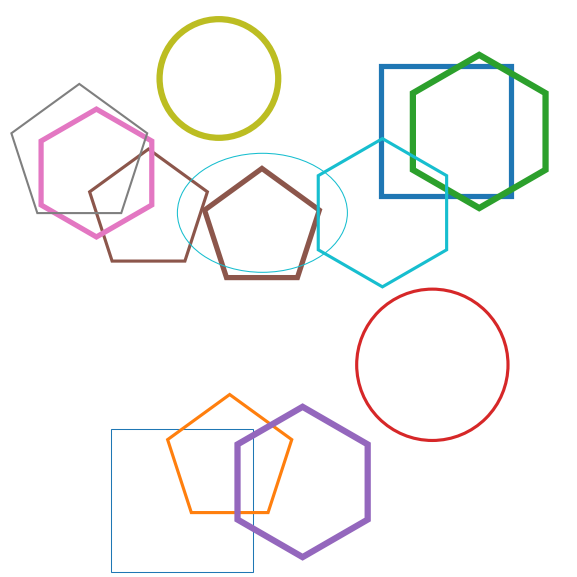[{"shape": "square", "thickness": 2.5, "radius": 0.56, "center": [0.772, 0.773]}, {"shape": "square", "thickness": 0.5, "radius": 0.62, "center": [0.315, 0.132]}, {"shape": "pentagon", "thickness": 1.5, "radius": 0.57, "center": [0.398, 0.203]}, {"shape": "hexagon", "thickness": 3, "radius": 0.66, "center": [0.83, 0.771]}, {"shape": "circle", "thickness": 1.5, "radius": 0.66, "center": [0.749, 0.367]}, {"shape": "hexagon", "thickness": 3, "radius": 0.65, "center": [0.524, 0.165]}, {"shape": "pentagon", "thickness": 1.5, "radius": 0.54, "center": [0.257, 0.634]}, {"shape": "pentagon", "thickness": 2.5, "radius": 0.52, "center": [0.454, 0.603]}, {"shape": "hexagon", "thickness": 2.5, "radius": 0.55, "center": [0.167, 0.7]}, {"shape": "pentagon", "thickness": 1, "radius": 0.62, "center": [0.137, 0.73]}, {"shape": "circle", "thickness": 3, "radius": 0.51, "center": [0.379, 0.863]}, {"shape": "oval", "thickness": 0.5, "radius": 0.74, "center": [0.454, 0.631]}, {"shape": "hexagon", "thickness": 1.5, "radius": 0.64, "center": [0.662, 0.631]}]